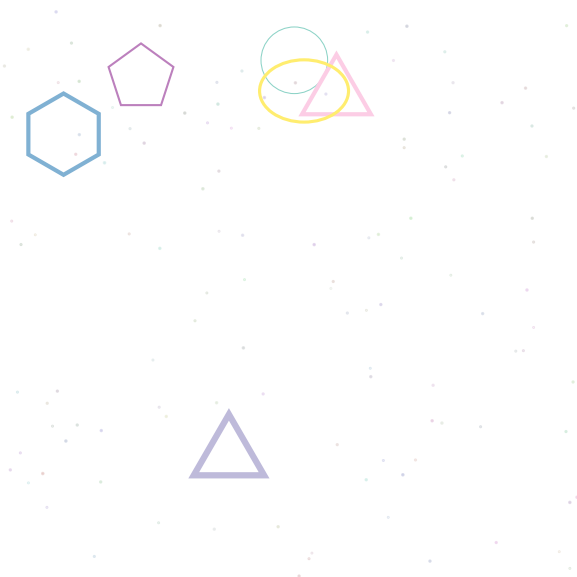[{"shape": "circle", "thickness": 0.5, "radius": 0.29, "center": [0.51, 0.895]}, {"shape": "triangle", "thickness": 3, "radius": 0.35, "center": [0.396, 0.211]}, {"shape": "hexagon", "thickness": 2, "radius": 0.35, "center": [0.11, 0.767]}, {"shape": "triangle", "thickness": 2, "radius": 0.34, "center": [0.583, 0.836]}, {"shape": "pentagon", "thickness": 1, "radius": 0.3, "center": [0.244, 0.865]}, {"shape": "oval", "thickness": 1.5, "radius": 0.39, "center": [0.526, 0.842]}]